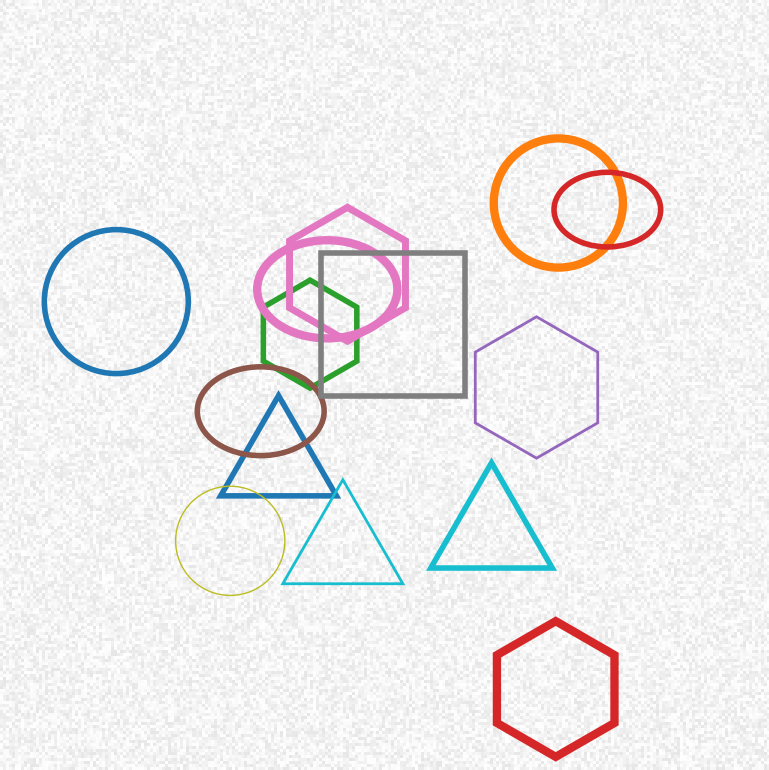[{"shape": "triangle", "thickness": 2, "radius": 0.43, "center": [0.362, 0.399]}, {"shape": "circle", "thickness": 2, "radius": 0.47, "center": [0.151, 0.608]}, {"shape": "circle", "thickness": 3, "radius": 0.42, "center": [0.725, 0.736]}, {"shape": "hexagon", "thickness": 2, "radius": 0.35, "center": [0.403, 0.566]}, {"shape": "hexagon", "thickness": 3, "radius": 0.44, "center": [0.722, 0.105]}, {"shape": "oval", "thickness": 2, "radius": 0.35, "center": [0.789, 0.728]}, {"shape": "hexagon", "thickness": 1, "radius": 0.46, "center": [0.697, 0.497]}, {"shape": "oval", "thickness": 2, "radius": 0.41, "center": [0.339, 0.466]}, {"shape": "oval", "thickness": 3, "radius": 0.46, "center": [0.425, 0.624]}, {"shape": "hexagon", "thickness": 2.5, "radius": 0.43, "center": [0.451, 0.644]}, {"shape": "square", "thickness": 2, "radius": 0.46, "center": [0.51, 0.578]}, {"shape": "circle", "thickness": 0.5, "radius": 0.35, "center": [0.299, 0.298]}, {"shape": "triangle", "thickness": 2, "radius": 0.46, "center": [0.638, 0.308]}, {"shape": "triangle", "thickness": 1, "radius": 0.45, "center": [0.445, 0.287]}]